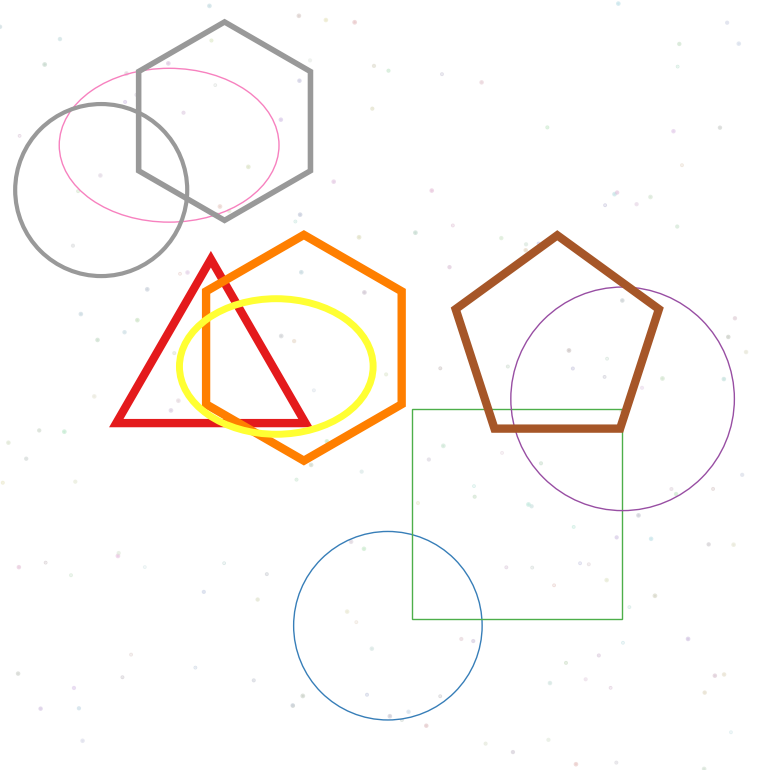[{"shape": "triangle", "thickness": 3, "radius": 0.71, "center": [0.274, 0.521]}, {"shape": "circle", "thickness": 0.5, "radius": 0.61, "center": [0.504, 0.187]}, {"shape": "square", "thickness": 0.5, "radius": 0.68, "center": [0.671, 0.332]}, {"shape": "circle", "thickness": 0.5, "radius": 0.73, "center": [0.809, 0.482]}, {"shape": "hexagon", "thickness": 3, "radius": 0.73, "center": [0.395, 0.548]}, {"shape": "oval", "thickness": 2.5, "radius": 0.63, "center": [0.359, 0.524]}, {"shape": "pentagon", "thickness": 3, "radius": 0.69, "center": [0.724, 0.556]}, {"shape": "oval", "thickness": 0.5, "radius": 0.71, "center": [0.22, 0.811]}, {"shape": "hexagon", "thickness": 2, "radius": 0.64, "center": [0.292, 0.843]}, {"shape": "circle", "thickness": 1.5, "radius": 0.56, "center": [0.131, 0.753]}]